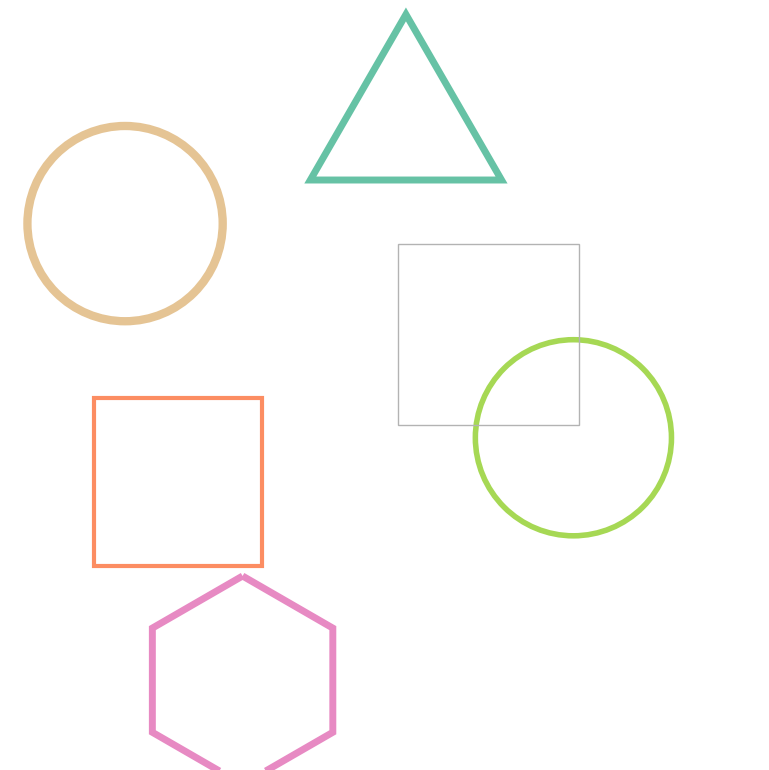[{"shape": "triangle", "thickness": 2.5, "radius": 0.72, "center": [0.527, 0.838]}, {"shape": "square", "thickness": 1.5, "radius": 0.55, "center": [0.232, 0.374]}, {"shape": "hexagon", "thickness": 2.5, "radius": 0.68, "center": [0.315, 0.117]}, {"shape": "circle", "thickness": 2, "radius": 0.64, "center": [0.745, 0.431]}, {"shape": "circle", "thickness": 3, "radius": 0.63, "center": [0.162, 0.71]}, {"shape": "square", "thickness": 0.5, "radius": 0.59, "center": [0.634, 0.566]}]